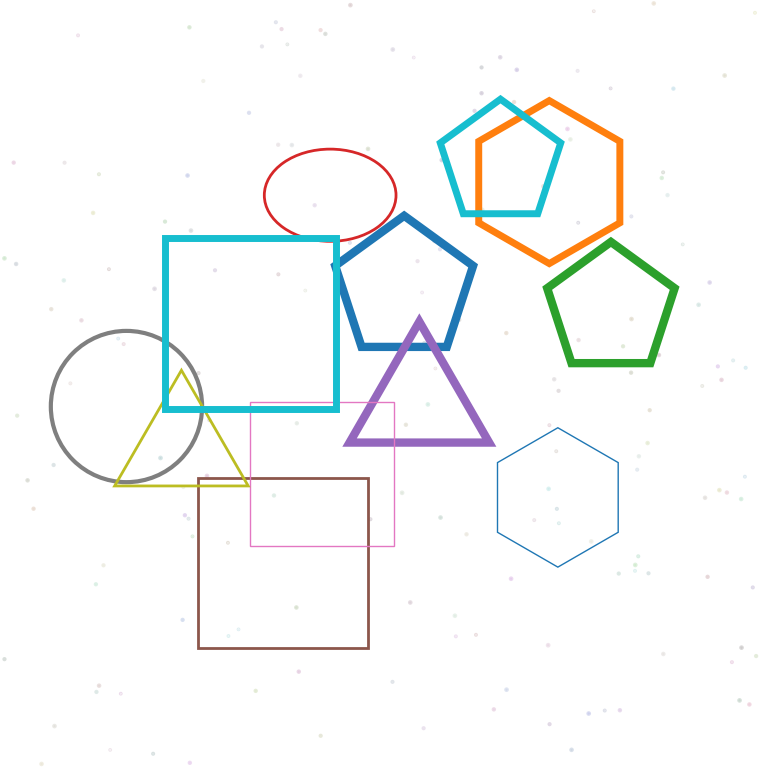[{"shape": "pentagon", "thickness": 3, "radius": 0.47, "center": [0.525, 0.626]}, {"shape": "hexagon", "thickness": 0.5, "radius": 0.45, "center": [0.724, 0.354]}, {"shape": "hexagon", "thickness": 2.5, "radius": 0.53, "center": [0.713, 0.764]}, {"shape": "pentagon", "thickness": 3, "radius": 0.44, "center": [0.793, 0.599]}, {"shape": "oval", "thickness": 1, "radius": 0.43, "center": [0.429, 0.746]}, {"shape": "triangle", "thickness": 3, "radius": 0.52, "center": [0.545, 0.478]}, {"shape": "square", "thickness": 1, "radius": 0.55, "center": [0.367, 0.269]}, {"shape": "square", "thickness": 0.5, "radius": 0.47, "center": [0.418, 0.384]}, {"shape": "circle", "thickness": 1.5, "radius": 0.49, "center": [0.164, 0.472]}, {"shape": "triangle", "thickness": 1, "radius": 0.5, "center": [0.236, 0.419]}, {"shape": "square", "thickness": 2.5, "radius": 0.56, "center": [0.326, 0.58]}, {"shape": "pentagon", "thickness": 2.5, "radius": 0.41, "center": [0.65, 0.789]}]